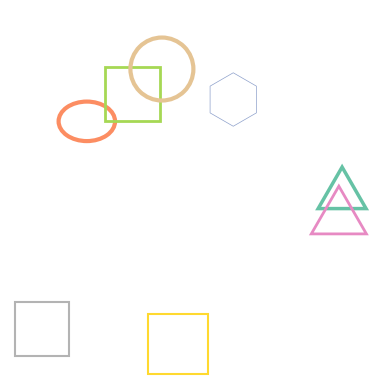[{"shape": "triangle", "thickness": 2.5, "radius": 0.36, "center": [0.889, 0.494]}, {"shape": "oval", "thickness": 3, "radius": 0.37, "center": [0.226, 0.685]}, {"shape": "hexagon", "thickness": 0.5, "radius": 0.35, "center": [0.606, 0.742]}, {"shape": "triangle", "thickness": 2, "radius": 0.41, "center": [0.88, 0.434]}, {"shape": "square", "thickness": 2, "radius": 0.35, "center": [0.344, 0.755]}, {"shape": "square", "thickness": 1.5, "radius": 0.39, "center": [0.462, 0.107]}, {"shape": "circle", "thickness": 3, "radius": 0.41, "center": [0.421, 0.821]}, {"shape": "square", "thickness": 1.5, "radius": 0.35, "center": [0.109, 0.146]}]